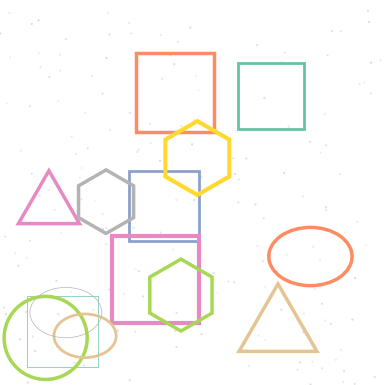[{"shape": "square", "thickness": 2, "radius": 0.43, "center": [0.703, 0.752]}, {"shape": "square", "thickness": 0.5, "radius": 0.46, "center": [0.162, 0.139]}, {"shape": "oval", "thickness": 2.5, "radius": 0.54, "center": [0.806, 0.334]}, {"shape": "square", "thickness": 2.5, "radius": 0.51, "center": [0.455, 0.759]}, {"shape": "square", "thickness": 2, "radius": 0.45, "center": [0.426, 0.465]}, {"shape": "square", "thickness": 3, "radius": 0.57, "center": [0.403, 0.275]}, {"shape": "triangle", "thickness": 2.5, "radius": 0.46, "center": [0.127, 0.465]}, {"shape": "circle", "thickness": 2.5, "radius": 0.54, "center": [0.119, 0.122]}, {"shape": "hexagon", "thickness": 2.5, "radius": 0.47, "center": [0.47, 0.234]}, {"shape": "hexagon", "thickness": 3, "radius": 0.48, "center": [0.513, 0.59]}, {"shape": "triangle", "thickness": 2.5, "radius": 0.58, "center": [0.722, 0.146]}, {"shape": "oval", "thickness": 2, "radius": 0.4, "center": [0.221, 0.128]}, {"shape": "hexagon", "thickness": 2.5, "radius": 0.41, "center": [0.276, 0.476]}, {"shape": "oval", "thickness": 0.5, "radius": 0.47, "center": [0.171, 0.188]}]